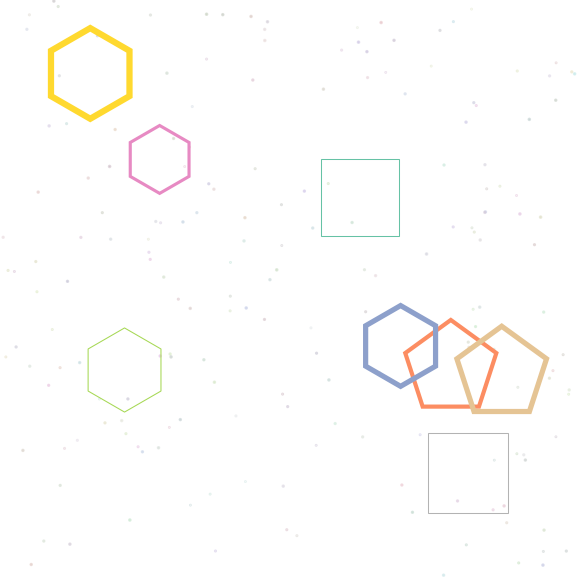[{"shape": "square", "thickness": 0.5, "radius": 0.34, "center": [0.624, 0.657]}, {"shape": "pentagon", "thickness": 2, "radius": 0.41, "center": [0.781, 0.362]}, {"shape": "hexagon", "thickness": 2.5, "radius": 0.35, "center": [0.694, 0.4]}, {"shape": "hexagon", "thickness": 1.5, "radius": 0.29, "center": [0.276, 0.723]}, {"shape": "hexagon", "thickness": 0.5, "radius": 0.36, "center": [0.216, 0.358]}, {"shape": "hexagon", "thickness": 3, "radius": 0.39, "center": [0.156, 0.872]}, {"shape": "pentagon", "thickness": 2.5, "radius": 0.41, "center": [0.869, 0.353]}, {"shape": "square", "thickness": 0.5, "radius": 0.35, "center": [0.811, 0.18]}]